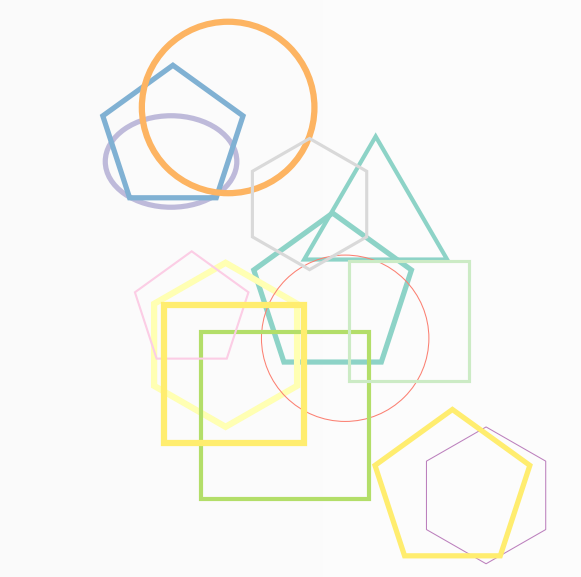[{"shape": "pentagon", "thickness": 2.5, "radius": 0.71, "center": [0.572, 0.488]}, {"shape": "triangle", "thickness": 2, "radius": 0.71, "center": [0.646, 0.621]}, {"shape": "hexagon", "thickness": 3, "radius": 0.71, "center": [0.388, 0.402]}, {"shape": "oval", "thickness": 2.5, "radius": 0.57, "center": [0.294, 0.72]}, {"shape": "circle", "thickness": 0.5, "radius": 0.72, "center": [0.594, 0.413]}, {"shape": "pentagon", "thickness": 2.5, "radius": 0.63, "center": [0.297, 0.759]}, {"shape": "circle", "thickness": 3, "radius": 0.74, "center": [0.393, 0.813]}, {"shape": "square", "thickness": 2, "radius": 0.72, "center": [0.49, 0.28]}, {"shape": "pentagon", "thickness": 1, "radius": 0.51, "center": [0.33, 0.461]}, {"shape": "hexagon", "thickness": 1.5, "radius": 0.57, "center": [0.533, 0.646]}, {"shape": "hexagon", "thickness": 0.5, "radius": 0.59, "center": [0.836, 0.141]}, {"shape": "square", "thickness": 1.5, "radius": 0.52, "center": [0.704, 0.443]}, {"shape": "pentagon", "thickness": 2.5, "radius": 0.7, "center": [0.778, 0.15]}, {"shape": "square", "thickness": 3, "radius": 0.6, "center": [0.403, 0.351]}]